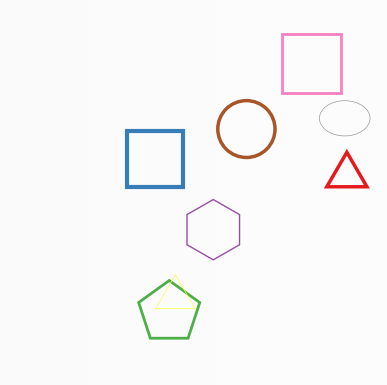[{"shape": "triangle", "thickness": 2.5, "radius": 0.3, "center": [0.895, 0.545]}, {"shape": "square", "thickness": 3, "radius": 0.36, "center": [0.4, 0.587]}, {"shape": "pentagon", "thickness": 2, "radius": 0.41, "center": [0.437, 0.189]}, {"shape": "hexagon", "thickness": 1, "radius": 0.39, "center": [0.55, 0.403]}, {"shape": "triangle", "thickness": 0.5, "radius": 0.3, "center": [0.453, 0.228]}, {"shape": "circle", "thickness": 2.5, "radius": 0.37, "center": [0.636, 0.665]}, {"shape": "square", "thickness": 2, "radius": 0.38, "center": [0.805, 0.834]}, {"shape": "oval", "thickness": 0.5, "radius": 0.33, "center": [0.89, 0.693]}]